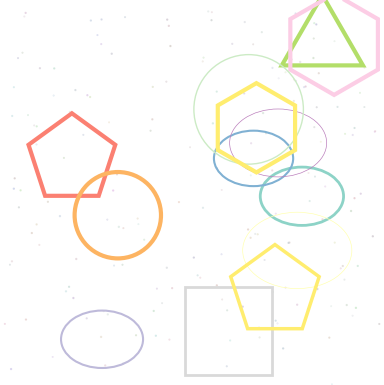[{"shape": "oval", "thickness": 2, "radius": 0.54, "center": [0.784, 0.49]}, {"shape": "oval", "thickness": 0.5, "radius": 0.71, "center": [0.772, 0.35]}, {"shape": "oval", "thickness": 1.5, "radius": 0.53, "center": [0.265, 0.119]}, {"shape": "pentagon", "thickness": 3, "radius": 0.59, "center": [0.187, 0.587]}, {"shape": "oval", "thickness": 1.5, "radius": 0.51, "center": [0.659, 0.589]}, {"shape": "circle", "thickness": 3, "radius": 0.56, "center": [0.306, 0.441]}, {"shape": "triangle", "thickness": 3, "radius": 0.61, "center": [0.837, 0.891]}, {"shape": "hexagon", "thickness": 3, "radius": 0.66, "center": [0.868, 0.885]}, {"shape": "square", "thickness": 2, "radius": 0.57, "center": [0.594, 0.14]}, {"shape": "oval", "thickness": 0.5, "radius": 0.63, "center": [0.722, 0.629]}, {"shape": "circle", "thickness": 1, "radius": 0.71, "center": [0.646, 0.716]}, {"shape": "hexagon", "thickness": 3, "radius": 0.58, "center": [0.666, 0.668]}, {"shape": "pentagon", "thickness": 2.5, "radius": 0.6, "center": [0.714, 0.244]}]